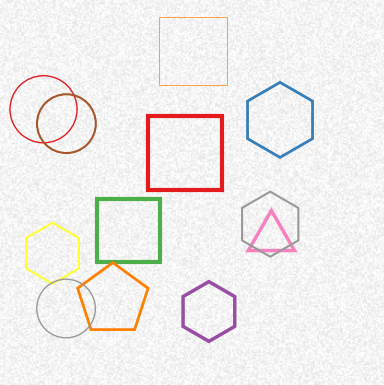[{"shape": "circle", "thickness": 1, "radius": 0.44, "center": [0.113, 0.716]}, {"shape": "square", "thickness": 3, "radius": 0.48, "center": [0.48, 0.603]}, {"shape": "hexagon", "thickness": 2, "radius": 0.49, "center": [0.727, 0.689]}, {"shape": "square", "thickness": 3, "radius": 0.41, "center": [0.335, 0.401]}, {"shape": "hexagon", "thickness": 2.5, "radius": 0.39, "center": [0.543, 0.191]}, {"shape": "square", "thickness": 0.5, "radius": 0.44, "center": [0.502, 0.868]}, {"shape": "pentagon", "thickness": 2, "radius": 0.48, "center": [0.293, 0.222]}, {"shape": "hexagon", "thickness": 1.5, "radius": 0.4, "center": [0.136, 0.342]}, {"shape": "circle", "thickness": 1.5, "radius": 0.38, "center": [0.172, 0.679]}, {"shape": "triangle", "thickness": 2.5, "radius": 0.35, "center": [0.705, 0.384]}, {"shape": "hexagon", "thickness": 1.5, "radius": 0.42, "center": [0.702, 0.418]}, {"shape": "circle", "thickness": 1, "radius": 0.38, "center": [0.172, 0.199]}]